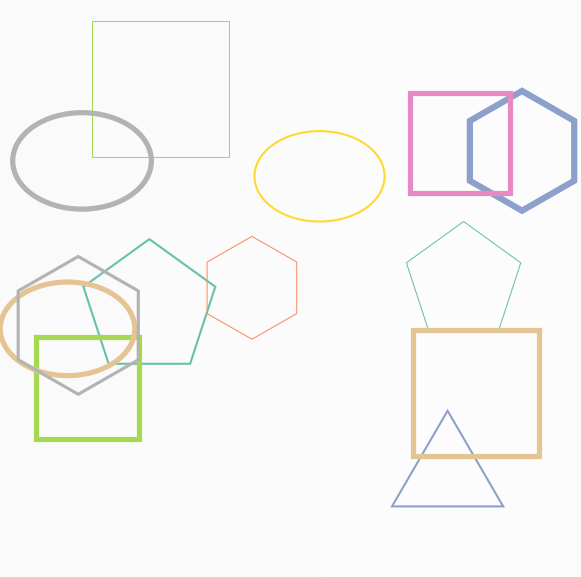[{"shape": "pentagon", "thickness": 0.5, "radius": 0.52, "center": [0.798, 0.512]}, {"shape": "pentagon", "thickness": 1, "radius": 0.6, "center": [0.257, 0.466]}, {"shape": "hexagon", "thickness": 0.5, "radius": 0.45, "center": [0.433, 0.501]}, {"shape": "triangle", "thickness": 1, "radius": 0.55, "center": [0.77, 0.177]}, {"shape": "hexagon", "thickness": 3, "radius": 0.52, "center": [0.898, 0.738]}, {"shape": "square", "thickness": 2.5, "radius": 0.43, "center": [0.792, 0.752]}, {"shape": "square", "thickness": 0.5, "radius": 0.59, "center": [0.276, 0.845]}, {"shape": "square", "thickness": 2.5, "radius": 0.44, "center": [0.151, 0.327]}, {"shape": "oval", "thickness": 1, "radius": 0.56, "center": [0.55, 0.694]}, {"shape": "square", "thickness": 2.5, "radius": 0.54, "center": [0.819, 0.318]}, {"shape": "oval", "thickness": 2.5, "radius": 0.58, "center": [0.116, 0.43]}, {"shape": "hexagon", "thickness": 1.5, "radius": 0.6, "center": [0.135, 0.436]}, {"shape": "oval", "thickness": 2.5, "radius": 0.6, "center": [0.141, 0.721]}]